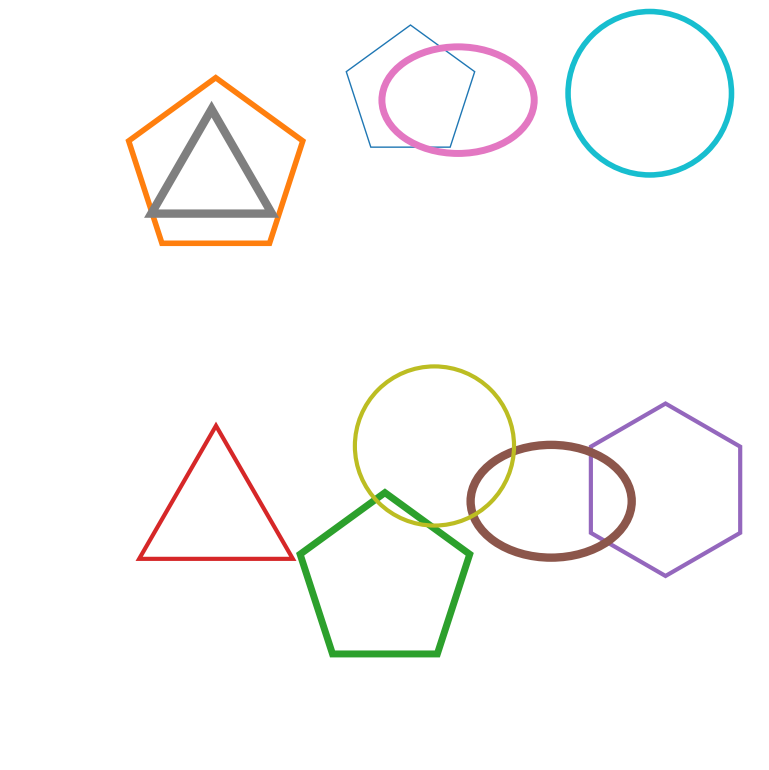[{"shape": "pentagon", "thickness": 0.5, "radius": 0.44, "center": [0.533, 0.88]}, {"shape": "pentagon", "thickness": 2, "radius": 0.59, "center": [0.28, 0.78]}, {"shape": "pentagon", "thickness": 2.5, "radius": 0.58, "center": [0.5, 0.244]}, {"shape": "triangle", "thickness": 1.5, "radius": 0.58, "center": [0.281, 0.332]}, {"shape": "hexagon", "thickness": 1.5, "radius": 0.56, "center": [0.864, 0.364]}, {"shape": "oval", "thickness": 3, "radius": 0.52, "center": [0.716, 0.349]}, {"shape": "oval", "thickness": 2.5, "radius": 0.49, "center": [0.595, 0.87]}, {"shape": "triangle", "thickness": 3, "radius": 0.45, "center": [0.275, 0.768]}, {"shape": "circle", "thickness": 1.5, "radius": 0.52, "center": [0.564, 0.421]}, {"shape": "circle", "thickness": 2, "radius": 0.53, "center": [0.844, 0.879]}]